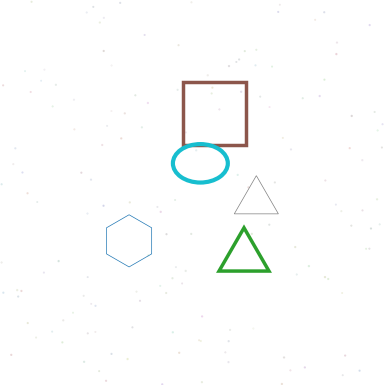[{"shape": "hexagon", "thickness": 0.5, "radius": 0.34, "center": [0.335, 0.374]}, {"shape": "triangle", "thickness": 2.5, "radius": 0.37, "center": [0.634, 0.333]}, {"shape": "square", "thickness": 2.5, "radius": 0.41, "center": [0.557, 0.704]}, {"shape": "triangle", "thickness": 0.5, "radius": 0.33, "center": [0.666, 0.478]}, {"shape": "oval", "thickness": 3, "radius": 0.36, "center": [0.52, 0.576]}]